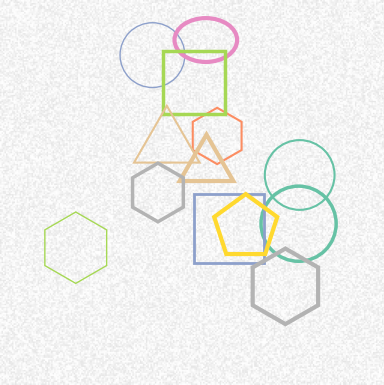[{"shape": "circle", "thickness": 2.5, "radius": 0.49, "center": [0.776, 0.419]}, {"shape": "circle", "thickness": 1.5, "radius": 0.45, "center": [0.778, 0.545]}, {"shape": "hexagon", "thickness": 1.5, "radius": 0.37, "center": [0.564, 0.647]}, {"shape": "square", "thickness": 2, "radius": 0.45, "center": [0.595, 0.406]}, {"shape": "circle", "thickness": 1, "radius": 0.42, "center": [0.396, 0.857]}, {"shape": "oval", "thickness": 3, "radius": 0.41, "center": [0.535, 0.896]}, {"shape": "hexagon", "thickness": 1, "radius": 0.46, "center": [0.197, 0.357]}, {"shape": "square", "thickness": 2.5, "radius": 0.41, "center": [0.504, 0.786]}, {"shape": "pentagon", "thickness": 3, "radius": 0.43, "center": [0.638, 0.41]}, {"shape": "triangle", "thickness": 1.5, "radius": 0.49, "center": [0.433, 0.627]}, {"shape": "triangle", "thickness": 3, "radius": 0.4, "center": [0.536, 0.57]}, {"shape": "hexagon", "thickness": 3, "radius": 0.49, "center": [0.741, 0.256]}, {"shape": "hexagon", "thickness": 2.5, "radius": 0.38, "center": [0.41, 0.5]}]